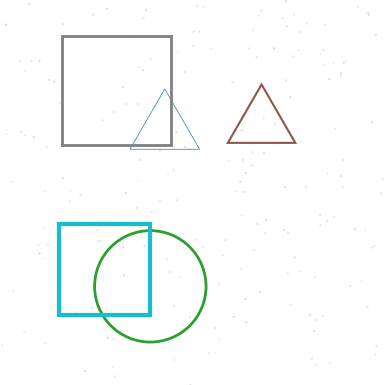[{"shape": "triangle", "thickness": 0.5, "radius": 0.52, "center": [0.428, 0.665]}, {"shape": "circle", "thickness": 2, "radius": 0.72, "center": [0.39, 0.256]}, {"shape": "triangle", "thickness": 1.5, "radius": 0.51, "center": [0.679, 0.679]}, {"shape": "square", "thickness": 2, "radius": 0.71, "center": [0.303, 0.765]}, {"shape": "square", "thickness": 3, "radius": 0.59, "center": [0.272, 0.3]}]